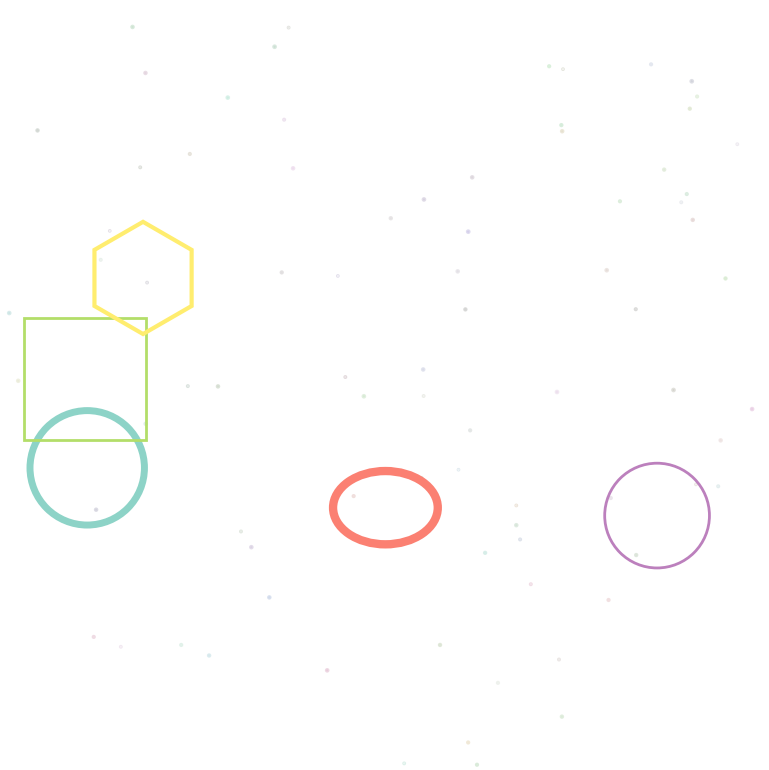[{"shape": "circle", "thickness": 2.5, "radius": 0.37, "center": [0.113, 0.392]}, {"shape": "oval", "thickness": 3, "radius": 0.34, "center": [0.501, 0.341]}, {"shape": "square", "thickness": 1, "radius": 0.4, "center": [0.11, 0.508]}, {"shape": "circle", "thickness": 1, "radius": 0.34, "center": [0.853, 0.33]}, {"shape": "hexagon", "thickness": 1.5, "radius": 0.36, "center": [0.186, 0.639]}]